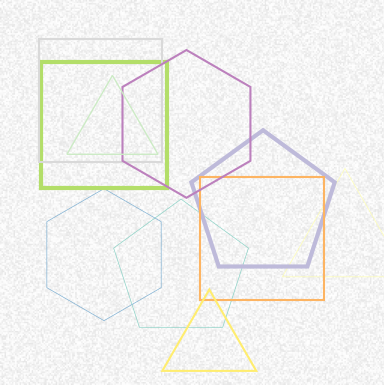[{"shape": "pentagon", "thickness": 0.5, "radius": 0.92, "center": [0.47, 0.299]}, {"shape": "triangle", "thickness": 0.5, "radius": 0.94, "center": [0.896, 0.375]}, {"shape": "pentagon", "thickness": 3, "radius": 0.98, "center": [0.683, 0.466]}, {"shape": "hexagon", "thickness": 0.5, "radius": 0.86, "center": [0.27, 0.339]}, {"shape": "square", "thickness": 1.5, "radius": 0.8, "center": [0.681, 0.381]}, {"shape": "square", "thickness": 3, "radius": 0.82, "center": [0.27, 0.675]}, {"shape": "square", "thickness": 1.5, "radius": 0.8, "center": [0.26, 0.74]}, {"shape": "hexagon", "thickness": 1.5, "radius": 0.96, "center": [0.484, 0.678]}, {"shape": "triangle", "thickness": 1, "radius": 0.68, "center": [0.292, 0.668]}, {"shape": "triangle", "thickness": 1.5, "radius": 0.7, "center": [0.544, 0.107]}]